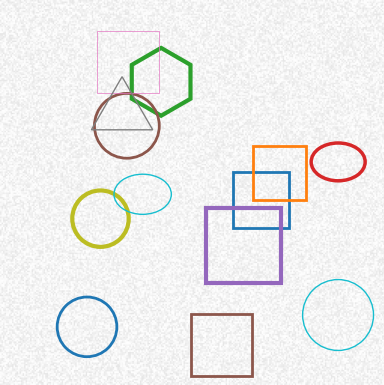[{"shape": "circle", "thickness": 2, "radius": 0.39, "center": [0.226, 0.151]}, {"shape": "square", "thickness": 2, "radius": 0.36, "center": [0.678, 0.481]}, {"shape": "square", "thickness": 2, "radius": 0.35, "center": [0.726, 0.551]}, {"shape": "hexagon", "thickness": 3, "radius": 0.44, "center": [0.419, 0.787]}, {"shape": "oval", "thickness": 2.5, "radius": 0.35, "center": [0.878, 0.579]}, {"shape": "square", "thickness": 3, "radius": 0.48, "center": [0.632, 0.363]}, {"shape": "circle", "thickness": 2, "radius": 0.42, "center": [0.33, 0.673]}, {"shape": "square", "thickness": 2, "radius": 0.4, "center": [0.576, 0.104]}, {"shape": "square", "thickness": 0.5, "radius": 0.4, "center": [0.334, 0.839]}, {"shape": "triangle", "thickness": 1, "radius": 0.46, "center": [0.317, 0.709]}, {"shape": "circle", "thickness": 3, "radius": 0.37, "center": [0.261, 0.432]}, {"shape": "oval", "thickness": 1, "radius": 0.37, "center": [0.371, 0.495]}, {"shape": "circle", "thickness": 1, "radius": 0.46, "center": [0.878, 0.182]}]